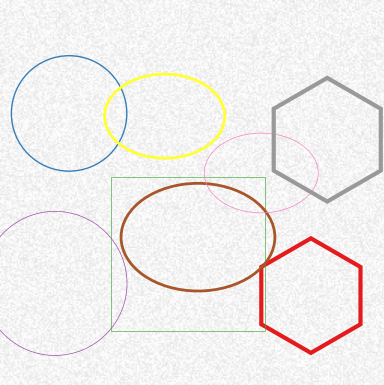[{"shape": "hexagon", "thickness": 3, "radius": 0.74, "center": [0.808, 0.232]}, {"shape": "circle", "thickness": 1, "radius": 0.75, "center": [0.179, 0.705]}, {"shape": "square", "thickness": 0.5, "radius": 1.0, "center": [0.487, 0.34]}, {"shape": "circle", "thickness": 0.5, "radius": 0.94, "center": [0.143, 0.264]}, {"shape": "oval", "thickness": 2, "radius": 0.78, "center": [0.428, 0.698]}, {"shape": "oval", "thickness": 2, "radius": 1.0, "center": [0.514, 0.384]}, {"shape": "oval", "thickness": 0.5, "radius": 0.74, "center": [0.679, 0.551]}, {"shape": "hexagon", "thickness": 3, "radius": 0.8, "center": [0.85, 0.637]}]